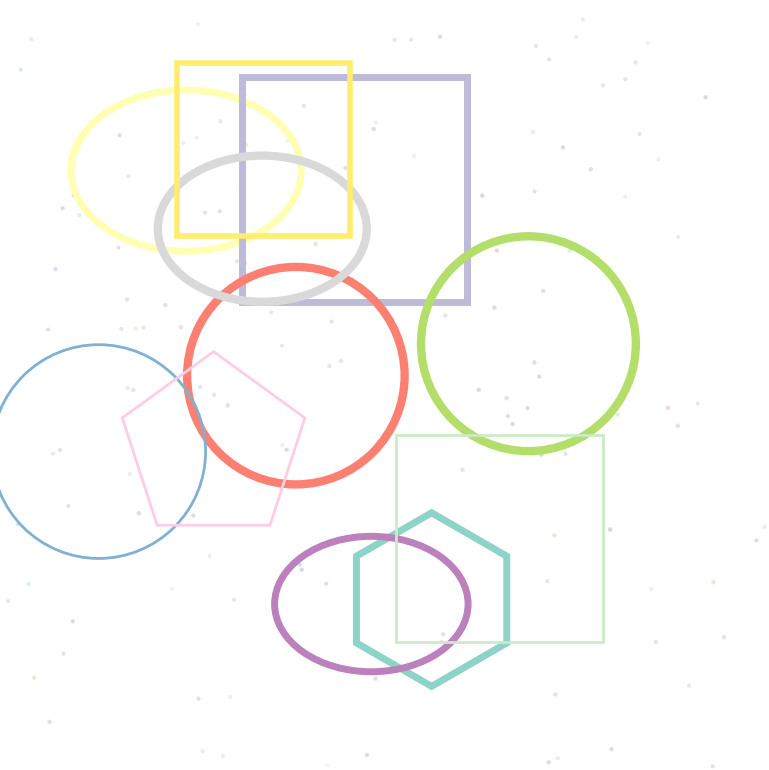[{"shape": "hexagon", "thickness": 2.5, "radius": 0.56, "center": [0.561, 0.221]}, {"shape": "oval", "thickness": 2.5, "radius": 0.75, "center": [0.242, 0.778]}, {"shape": "square", "thickness": 2.5, "radius": 0.73, "center": [0.46, 0.754]}, {"shape": "circle", "thickness": 3, "radius": 0.71, "center": [0.384, 0.512]}, {"shape": "circle", "thickness": 1, "radius": 0.69, "center": [0.128, 0.414]}, {"shape": "circle", "thickness": 3, "radius": 0.7, "center": [0.686, 0.554]}, {"shape": "pentagon", "thickness": 1, "radius": 0.62, "center": [0.277, 0.419]}, {"shape": "oval", "thickness": 3, "radius": 0.68, "center": [0.341, 0.703]}, {"shape": "oval", "thickness": 2.5, "radius": 0.63, "center": [0.482, 0.216]}, {"shape": "square", "thickness": 1, "radius": 0.67, "center": [0.648, 0.301]}, {"shape": "square", "thickness": 2, "radius": 0.56, "center": [0.342, 0.806]}]